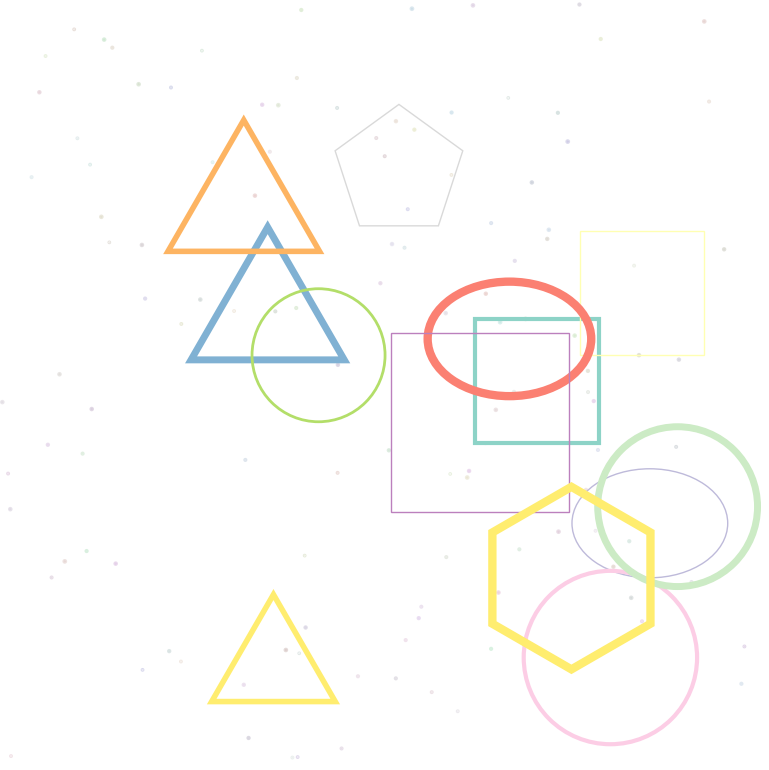[{"shape": "square", "thickness": 1.5, "radius": 0.4, "center": [0.697, 0.506]}, {"shape": "square", "thickness": 0.5, "radius": 0.4, "center": [0.834, 0.62]}, {"shape": "oval", "thickness": 0.5, "radius": 0.51, "center": [0.844, 0.32]}, {"shape": "oval", "thickness": 3, "radius": 0.53, "center": [0.662, 0.56]}, {"shape": "triangle", "thickness": 2.5, "radius": 0.57, "center": [0.348, 0.59]}, {"shape": "triangle", "thickness": 2, "radius": 0.57, "center": [0.317, 0.73]}, {"shape": "circle", "thickness": 1, "radius": 0.43, "center": [0.414, 0.539]}, {"shape": "circle", "thickness": 1.5, "radius": 0.56, "center": [0.793, 0.146]}, {"shape": "pentagon", "thickness": 0.5, "radius": 0.44, "center": [0.518, 0.777]}, {"shape": "square", "thickness": 0.5, "radius": 0.58, "center": [0.623, 0.451]}, {"shape": "circle", "thickness": 2.5, "radius": 0.52, "center": [0.88, 0.342]}, {"shape": "hexagon", "thickness": 3, "radius": 0.59, "center": [0.742, 0.249]}, {"shape": "triangle", "thickness": 2, "radius": 0.46, "center": [0.355, 0.135]}]